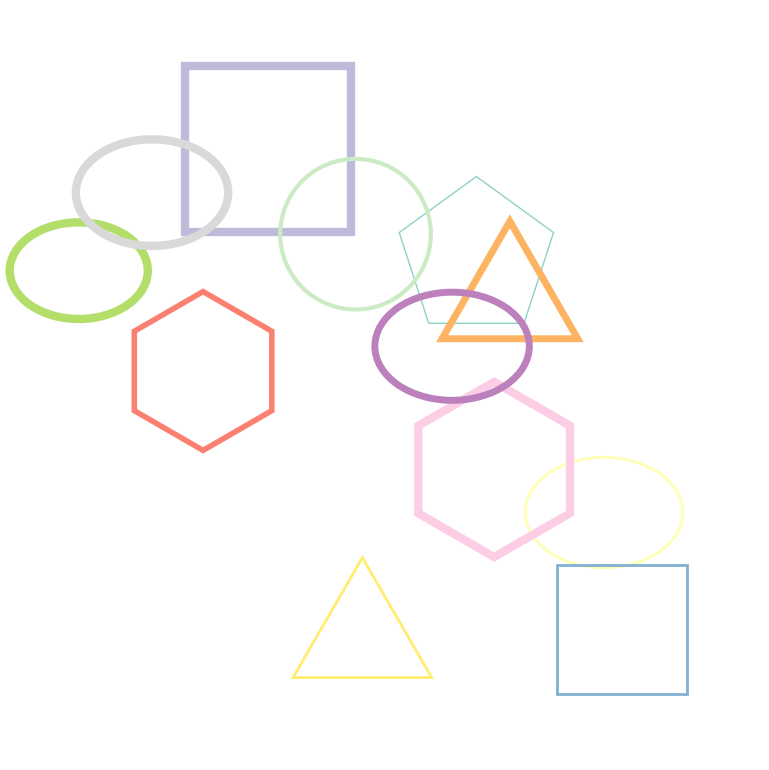[{"shape": "pentagon", "thickness": 0.5, "radius": 0.53, "center": [0.619, 0.665]}, {"shape": "oval", "thickness": 1, "radius": 0.51, "center": [0.784, 0.334]}, {"shape": "square", "thickness": 3, "radius": 0.54, "center": [0.348, 0.807]}, {"shape": "hexagon", "thickness": 2, "radius": 0.52, "center": [0.264, 0.518]}, {"shape": "square", "thickness": 1, "radius": 0.42, "center": [0.808, 0.182]}, {"shape": "triangle", "thickness": 2.5, "radius": 0.51, "center": [0.662, 0.611]}, {"shape": "oval", "thickness": 3, "radius": 0.45, "center": [0.102, 0.648]}, {"shape": "hexagon", "thickness": 3, "radius": 0.57, "center": [0.642, 0.39]}, {"shape": "oval", "thickness": 3, "radius": 0.49, "center": [0.197, 0.75]}, {"shape": "oval", "thickness": 2.5, "radius": 0.5, "center": [0.587, 0.55]}, {"shape": "circle", "thickness": 1.5, "radius": 0.49, "center": [0.462, 0.696]}, {"shape": "triangle", "thickness": 1, "radius": 0.52, "center": [0.471, 0.172]}]